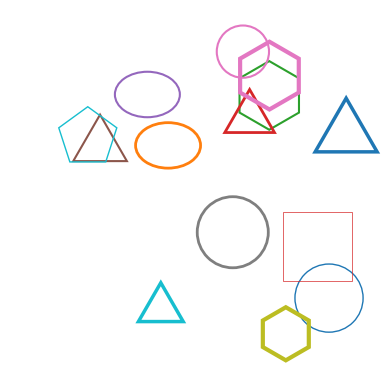[{"shape": "triangle", "thickness": 2.5, "radius": 0.46, "center": [0.899, 0.652]}, {"shape": "circle", "thickness": 1, "radius": 0.44, "center": [0.855, 0.226]}, {"shape": "oval", "thickness": 2, "radius": 0.42, "center": [0.437, 0.622]}, {"shape": "hexagon", "thickness": 1.5, "radius": 0.45, "center": [0.699, 0.752]}, {"shape": "triangle", "thickness": 2, "radius": 0.37, "center": [0.648, 0.693]}, {"shape": "square", "thickness": 0.5, "radius": 0.44, "center": [0.824, 0.359]}, {"shape": "oval", "thickness": 1.5, "radius": 0.42, "center": [0.383, 0.755]}, {"shape": "triangle", "thickness": 1.5, "radius": 0.4, "center": [0.26, 0.622]}, {"shape": "circle", "thickness": 1.5, "radius": 0.34, "center": [0.631, 0.866]}, {"shape": "hexagon", "thickness": 3, "radius": 0.44, "center": [0.7, 0.804]}, {"shape": "circle", "thickness": 2, "radius": 0.46, "center": [0.605, 0.397]}, {"shape": "hexagon", "thickness": 3, "radius": 0.34, "center": [0.742, 0.133]}, {"shape": "triangle", "thickness": 2.5, "radius": 0.34, "center": [0.418, 0.198]}, {"shape": "pentagon", "thickness": 1, "radius": 0.4, "center": [0.228, 0.644]}]